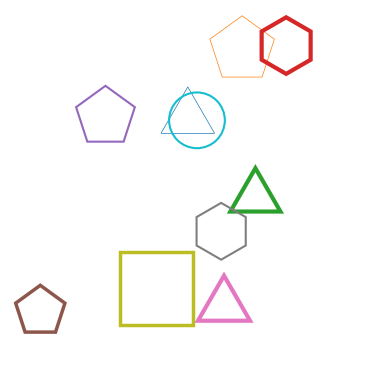[{"shape": "triangle", "thickness": 0.5, "radius": 0.4, "center": [0.488, 0.694]}, {"shape": "pentagon", "thickness": 0.5, "radius": 0.44, "center": [0.629, 0.871]}, {"shape": "triangle", "thickness": 3, "radius": 0.38, "center": [0.663, 0.488]}, {"shape": "hexagon", "thickness": 3, "radius": 0.37, "center": [0.743, 0.882]}, {"shape": "pentagon", "thickness": 1.5, "radius": 0.4, "center": [0.274, 0.697]}, {"shape": "pentagon", "thickness": 2.5, "radius": 0.34, "center": [0.105, 0.192]}, {"shape": "triangle", "thickness": 3, "radius": 0.39, "center": [0.582, 0.206]}, {"shape": "hexagon", "thickness": 1.5, "radius": 0.37, "center": [0.574, 0.399]}, {"shape": "square", "thickness": 2.5, "radius": 0.47, "center": [0.406, 0.25]}, {"shape": "circle", "thickness": 1.5, "radius": 0.36, "center": [0.512, 0.688]}]